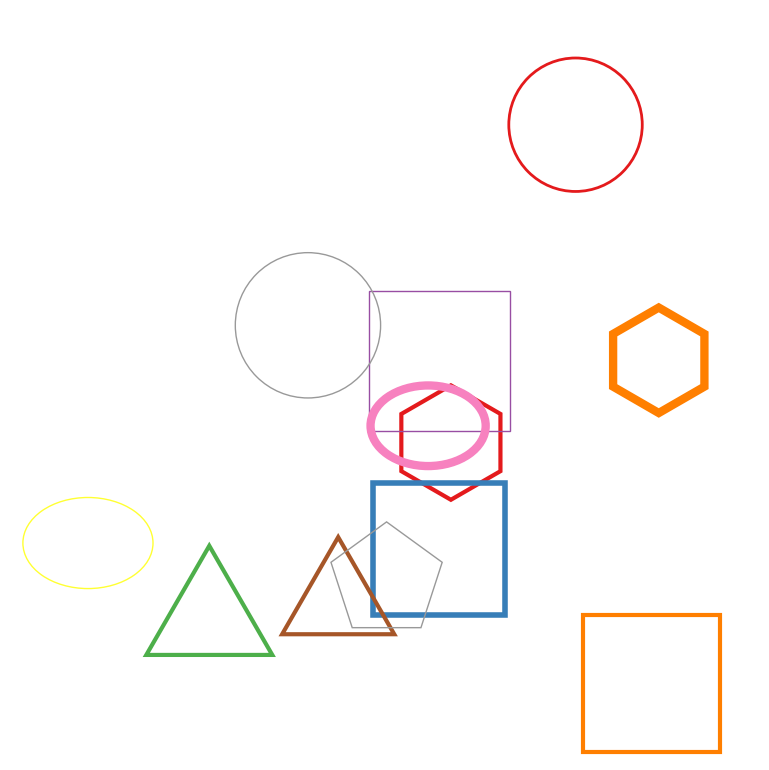[{"shape": "hexagon", "thickness": 1.5, "radius": 0.37, "center": [0.586, 0.425]}, {"shape": "circle", "thickness": 1, "radius": 0.43, "center": [0.747, 0.838]}, {"shape": "square", "thickness": 2, "radius": 0.43, "center": [0.57, 0.287]}, {"shape": "triangle", "thickness": 1.5, "radius": 0.47, "center": [0.272, 0.197]}, {"shape": "square", "thickness": 0.5, "radius": 0.46, "center": [0.571, 0.531]}, {"shape": "hexagon", "thickness": 3, "radius": 0.34, "center": [0.856, 0.532]}, {"shape": "square", "thickness": 1.5, "radius": 0.45, "center": [0.846, 0.112]}, {"shape": "oval", "thickness": 0.5, "radius": 0.42, "center": [0.114, 0.295]}, {"shape": "triangle", "thickness": 1.5, "radius": 0.42, "center": [0.439, 0.218]}, {"shape": "oval", "thickness": 3, "radius": 0.37, "center": [0.556, 0.447]}, {"shape": "circle", "thickness": 0.5, "radius": 0.47, "center": [0.4, 0.578]}, {"shape": "pentagon", "thickness": 0.5, "radius": 0.38, "center": [0.502, 0.246]}]